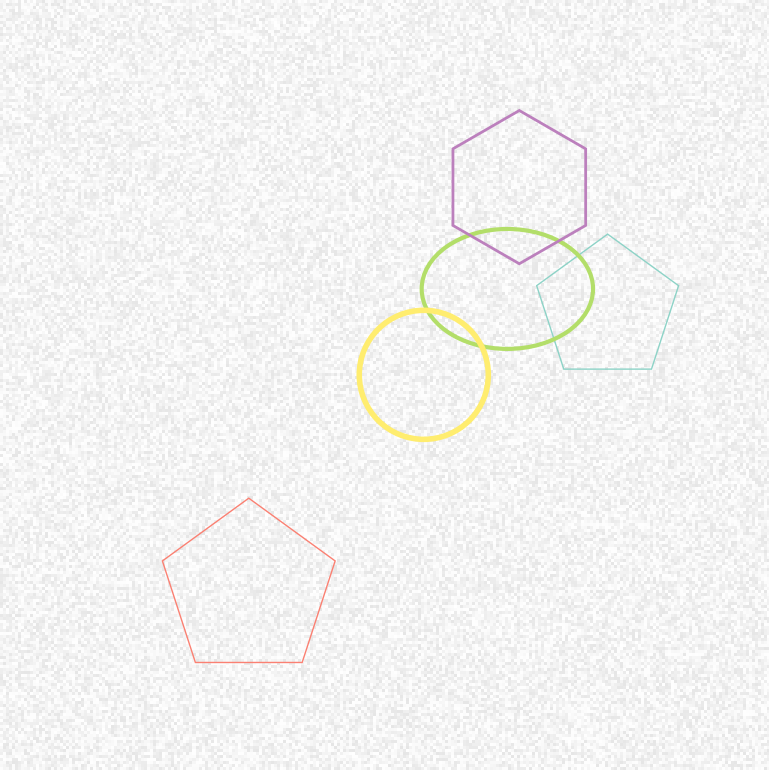[{"shape": "pentagon", "thickness": 0.5, "radius": 0.48, "center": [0.789, 0.599]}, {"shape": "pentagon", "thickness": 0.5, "radius": 0.59, "center": [0.323, 0.235]}, {"shape": "oval", "thickness": 1.5, "radius": 0.56, "center": [0.659, 0.625]}, {"shape": "hexagon", "thickness": 1, "radius": 0.5, "center": [0.674, 0.757]}, {"shape": "circle", "thickness": 2, "radius": 0.42, "center": [0.55, 0.513]}]